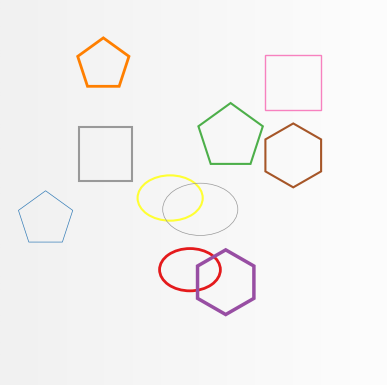[{"shape": "oval", "thickness": 2, "radius": 0.39, "center": [0.49, 0.299]}, {"shape": "pentagon", "thickness": 0.5, "radius": 0.37, "center": [0.118, 0.431]}, {"shape": "pentagon", "thickness": 1.5, "radius": 0.44, "center": [0.595, 0.645]}, {"shape": "hexagon", "thickness": 2.5, "radius": 0.42, "center": [0.583, 0.267]}, {"shape": "pentagon", "thickness": 2, "radius": 0.35, "center": [0.267, 0.832]}, {"shape": "oval", "thickness": 1.5, "radius": 0.42, "center": [0.439, 0.486]}, {"shape": "hexagon", "thickness": 1.5, "radius": 0.41, "center": [0.757, 0.596]}, {"shape": "square", "thickness": 1, "radius": 0.36, "center": [0.756, 0.787]}, {"shape": "oval", "thickness": 0.5, "radius": 0.48, "center": [0.517, 0.456]}, {"shape": "square", "thickness": 1.5, "radius": 0.35, "center": [0.273, 0.6]}]